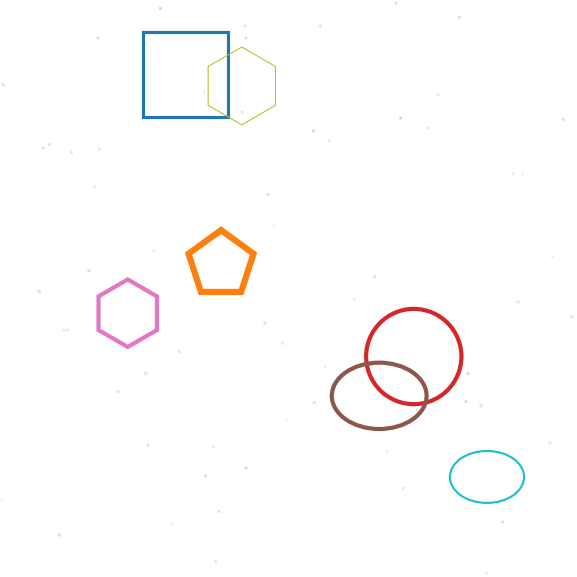[{"shape": "square", "thickness": 1.5, "radius": 0.37, "center": [0.322, 0.87]}, {"shape": "pentagon", "thickness": 3, "radius": 0.3, "center": [0.383, 0.541]}, {"shape": "circle", "thickness": 2, "radius": 0.41, "center": [0.716, 0.382]}, {"shape": "oval", "thickness": 2, "radius": 0.41, "center": [0.657, 0.314]}, {"shape": "hexagon", "thickness": 2, "radius": 0.29, "center": [0.221, 0.457]}, {"shape": "hexagon", "thickness": 0.5, "radius": 0.34, "center": [0.419, 0.85]}, {"shape": "oval", "thickness": 1, "radius": 0.32, "center": [0.843, 0.173]}]